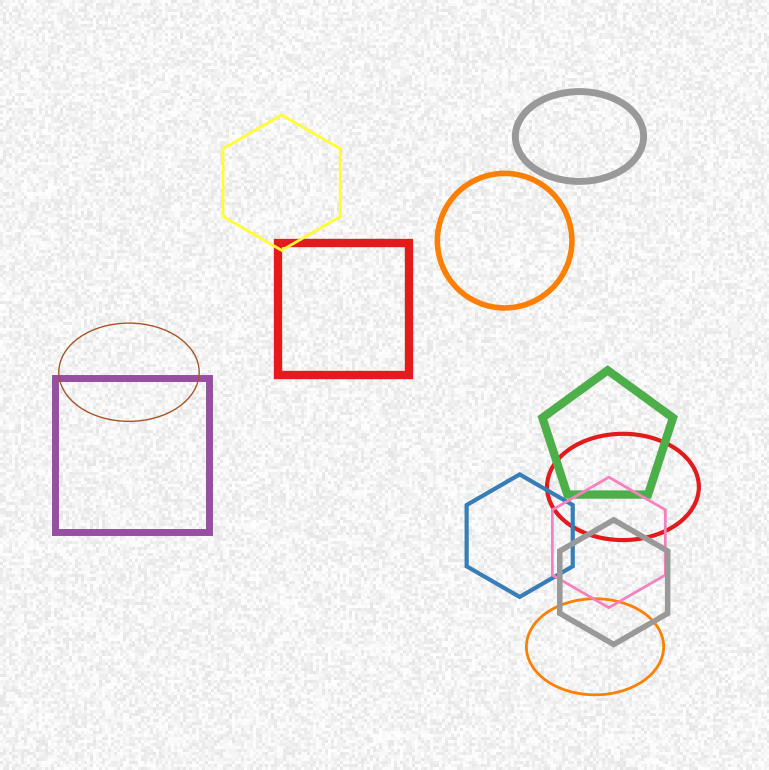[{"shape": "square", "thickness": 3, "radius": 0.43, "center": [0.446, 0.599]}, {"shape": "oval", "thickness": 1.5, "radius": 0.49, "center": [0.809, 0.368]}, {"shape": "hexagon", "thickness": 1.5, "radius": 0.4, "center": [0.675, 0.304]}, {"shape": "pentagon", "thickness": 3, "radius": 0.45, "center": [0.789, 0.43]}, {"shape": "square", "thickness": 2.5, "radius": 0.5, "center": [0.171, 0.41]}, {"shape": "oval", "thickness": 1, "radius": 0.45, "center": [0.773, 0.16]}, {"shape": "circle", "thickness": 2, "radius": 0.44, "center": [0.655, 0.687]}, {"shape": "hexagon", "thickness": 1, "radius": 0.44, "center": [0.366, 0.763]}, {"shape": "oval", "thickness": 0.5, "radius": 0.46, "center": [0.168, 0.517]}, {"shape": "hexagon", "thickness": 1, "radius": 0.42, "center": [0.791, 0.296]}, {"shape": "oval", "thickness": 2.5, "radius": 0.42, "center": [0.753, 0.823]}, {"shape": "hexagon", "thickness": 2, "radius": 0.4, "center": [0.797, 0.244]}]